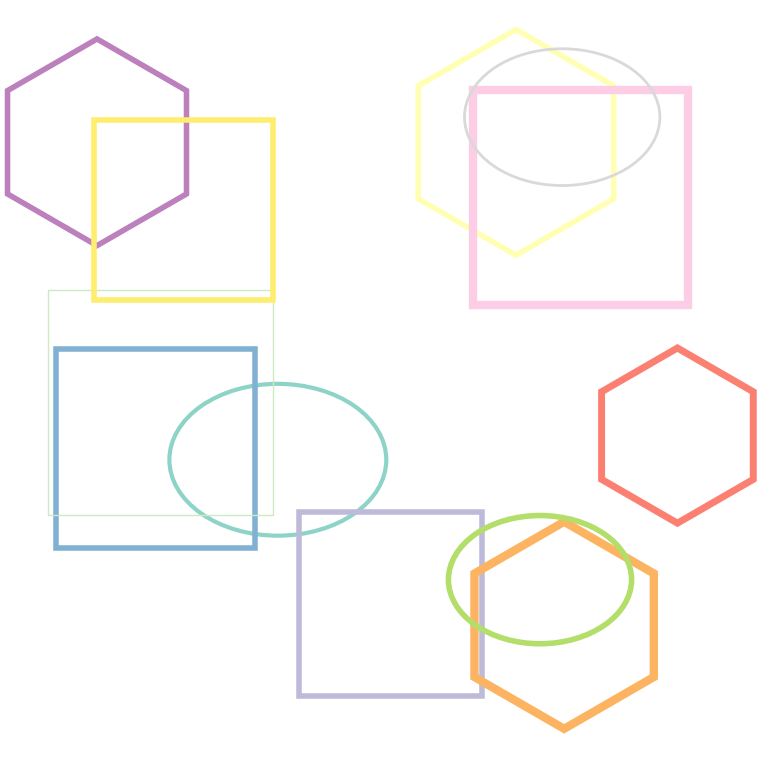[{"shape": "oval", "thickness": 1.5, "radius": 0.7, "center": [0.361, 0.403]}, {"shape": "hexagon", "thickness": 2, "radius": 0.73, "center": [0.67, 0.815]}, {"shape": "square", "thickness": 2, "radius": 0.6, "center": [0.507, 0.216]}, {"shape": "hexagon", "thickness": 2.5, "radius": 0.57, "center": [0.88, 0.434]}, {"shape": "square", "thickness": 2, "radius": 0.65, "center": [0.201, 0.417]}, {"shape": "hexagon", "thickness": 3, "radius": 0.67, "center": [0.733, 0.188]}, {"shape": "oval", "thickness": 2, "radius": 0.59, "center": [0.701, 0.247]}, {"shape": "square", "thickness": 3, "radius": 0.7, "center": [0.754, 0.744]}, {"shape": "oval", "thickness": 1, "radius": 0.63, "center": [0.73, 0.848]}, {"shape": "hexagon", "thickness": 2, "radius": 0.67, "center": [0.126, 0.815]}, {"shape": "square", "thickness": 0.5, "radius": 0.73, "center": [0.208, 0.478]}, {"shape": "square", "thickness": 2, "radius": 0.58, "center": [0.238, 0.727]}]